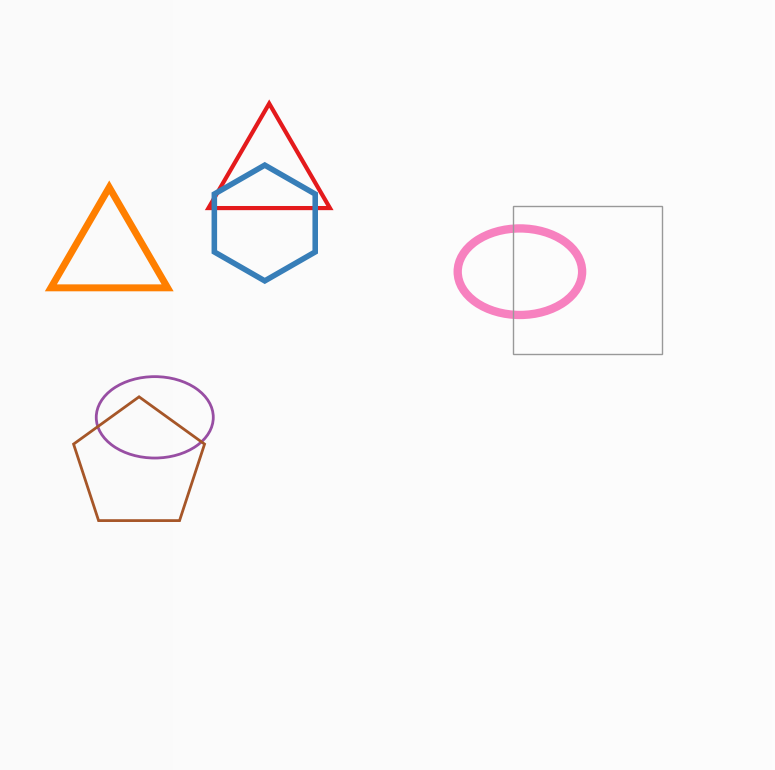[{"shape": "triangle", "thickness": 1.5, "radius": 0.45, "center": [0.347, 0.775]}, {"shape": "hexagon", "thickness": 2, "radius": 0.38, "center": [0.342, 0.71]}, {"shape": "oval", "thickness": 1, "radius": 0.38, "center": [0.2, 0.458]}, {"shape": "triangle", "thickness": 2.5, "radius": 0.43, "center": [0.141, 0.67]}, {"shape": "pentagon", "thickness": 1, "radius": 0.44, "center": [0.179, 0.396]}, {"shape": "oval", "thickness": 3, "radius": 0.4, "center": [0.671, 0.647]}, {"shape": "square", "thickness": 0.5, "radius": 0.48, "center": [0.758, 0.636]}]